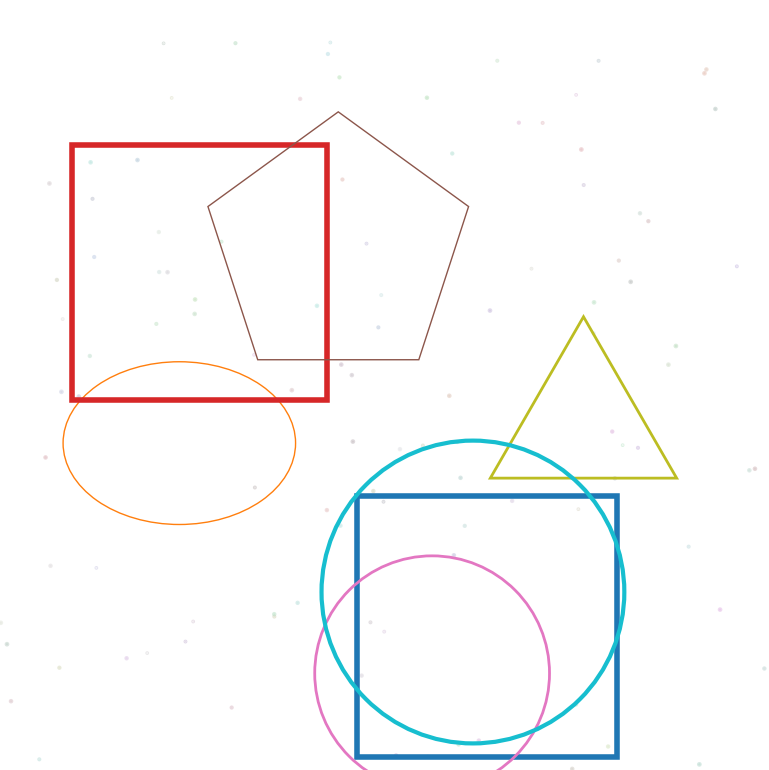[{"shape": "square", "thickness": 2, "radius": 0.85, "center": [0.632, 0.187]}, {"shape": "oval", "thickness": 0.5, "radius": 0.75, "center": [0.233, 0.425]}, {"shape": "square", "thickness": 2, "radius": 0.83, "center": [0.259, 0.646]}, {"shape": "pentagon", "thickness": 0.5, "radius": 0.89, "center": [0.439, 0.677]}, {"shape": "circle", "thickness": 1, "radius": 0.76, "center": [0.561, 0.126]}, {"shape": "triangle", "thickness": 1, "radius": 0.7, "center": [0.758, 0.449]}, {"shape": "circle", "thickness": 1.5, "radius": 0.98, "center": [0.614, 0.231]}]